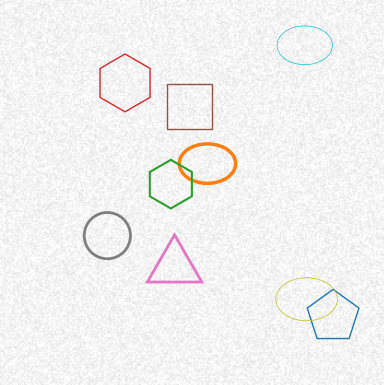[{"shape": "pentagon", "thickness": 1, "radius": 0.35, "center": [0.865, 0.178]}, {"shape": "oval", "thickness": 2.5, "radius": 0.37, "center": [0.539, 0.575]}, {"shape": "hexagon", "thickness": 1.5, "radius": 0.32, "center": [0.444, 0.522]}, {"shape": "hexagon", "thickness": 1, "radius": 0.38, "center": [0.325, 0.785]}, {"shape": "square", "thickness": 1, "radius": 0.29, "center": [0.493, 0.724]}, {"shape": "triangle", "thickness": 2, "radius": 0.41, "center": [0.453, 0.308]}, {"shape": "circle", "thickness": 2, "radius": 0.3, "center": [0.279, 0.388]}, {"shape": "oval", "thickness": 0.5, "radius": 0.4, "center": [0.796, 0.223]}, {"shape": "oval", "thickness": 0.5, "radius": 0.36, "center": [0.792, 0.882]}]